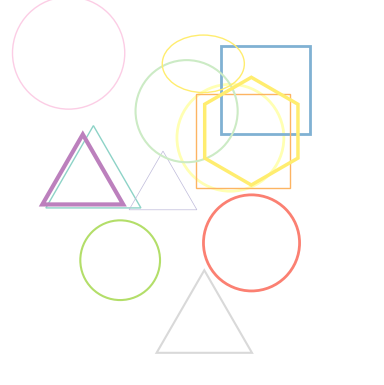[{"shape": "triangle", "thickness": 1, "radius": 0.71, "center": [0.243, 0.531]}, {"shape": "circle", "thickness": 2, "radius": 0.69, "center": [0.598, 0.642]}, {"shape": "triangle", "thickness": 0.5, "radius": 0.51, "center": [0.423, 0.506]}, {"shape": "circle", "thickness": 2, "radius": 0.62, "center": [0.653, 0.369]}, {"shape": "square", "thickness": 2, "radius": 0.57, "center": [0.69, 0.767]}, {"shape": "square", "thickness": 1, "radius": 0.61, "center": [0.632, 0.634]}, {"shape": "circle", "thickness": 1.5, "radius": 0.52, "center": [0.312, 0.324]}, {"shape": "circle", "thickness": 1, "radius": 0.73, "center": [0.178, 0.862]}, {"shape": "triangle", "thickness": 1.5, "radius": 0.71, "center": [0.531, 0.155]}, {"shape": "triangle", "thickness": 3, "radius": 0.61, "center": [0.215, 0.53]}, {"shape": "circle", "thickness": 1.5, "radius": 0.66, "center": [0.485, 0.711]}, {"shape": "hexagon", "thickness": 2.5, "radius": 0.7, "center": [0.653, 0.659]}, {"shape": "oval", "thickness": 1, "radius": 0.53, "center": [0.528, 0.834]}]